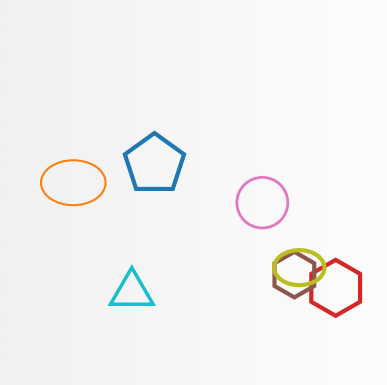[{"shape": "pentagon", "thickness": 3, "radius": 0.4, "center": [0.399, 0.574]}, {"shape": "oval", "thickness": 1.5, "radius": 0.42, "center": [0.189, 0.525]}, {"shape": "hexagon", "thickness": 3, "radius": 0.36, "center": [0.866, 0.252]}, {"shape": "hexagon", "thickness": 3, "radius": 0.3, "center": [0.76, 0.287]}, {"shape": "circle", "thickness": 2, "radius": 0.33, "center": [0.677, 0.474]}, {"shape": "oval", "thickness": 3, "radius": 0.32, "center": [0.772, 0.305]}, {"shape": "triangle", "thickness": 2.5, "radius": 0.32, "center": [0.34, 0.242]}]